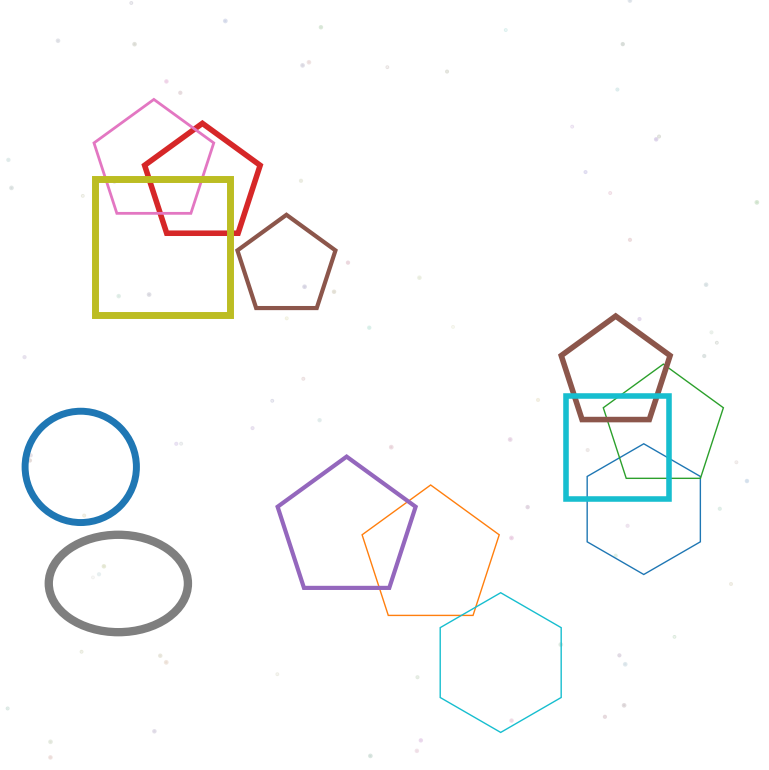[{"shape": "hexagon", "thickness": 0.5, "radius": 0.42, "center": [0.836, 0.339]}, {"shape": "circle", "thickness": 2.5, "radius": 0.36, "center": [0.105, 0.394]}, {"shape": "pentagon", "thickness": 0.5, "radius": 0.47, "center": [0.559, 0.277]}, {"shape": "pentagon", "thickness": 0.5, "radius": 0.41, "center": [0.861, 0.445]}, {"shape": "pentagon", "thickness": 2, "radius": 0.39, "center": [0.263, 0.761]}, {"shape": "pentagon", "thickness": 1.5, "radius": 0.47, "center": [0.45, 0.313]}, {"shape": "pentagon", "thickness": 1.5, "radius": 0.33, "center": [0.372, 0.654]}, {"shape": "pentagon", "thickness": 2, "radius": 0.37, "center": [0.8, 0.515]}, {"shape": "pentagon", "thickness": 1, "radius": 0.41, "center": [0.2, 0.789]}, {"shape": "oval", "thickness": 3, "radius": 0.45, "center": [0.154, 0.242]}, {"shape": "square", "thickness": 2.5, "radius": 0.44, "center": [0.211, 0.679]}, {"shape": "square", "thickness": 2, "radius": 0.33, "center": [0.802, 0.419]}, {"shape": "hexagon", "thickness": 0.5, "radius": 0.45, "center": [0.65, 0.14]}]